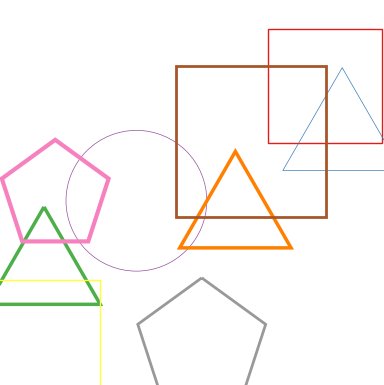[{"shape": "square", "thickness": 1, "radius": 0.74, "center": [0.844, 0.777]}, {"shape": "triangle", "thickness": 0.5, "radius": 0.89, "center": [0.889, 0.646]}, {"shape": "triangle", "thickness": 2.5, "radius": 0.84, "center": [0.114, 0.294]}, {"shape": "circle", "thickness": 0.5, "radius": 0.91, "center": [0.354, 0.479]}, {"shape": "triangle", "thickness": 2.5, "radius": 0.83, "center": [0.611, 0.44]}, {"shape": "square", "thickness": 1, "radius": 0.71, "center": [0.118, 0.131]}, {"shape": "square", "thickness": 2, "radius": 0.98, "center": [0.651, 0.633]}, {"shape": "pentagon", "thickness": 3, "radius": 0.73, "center": [0.143, 0.491]}, {"shape": "pentagon", "thickness": 2, "radius": 0.87, "center": [0.524, 0.104]}]